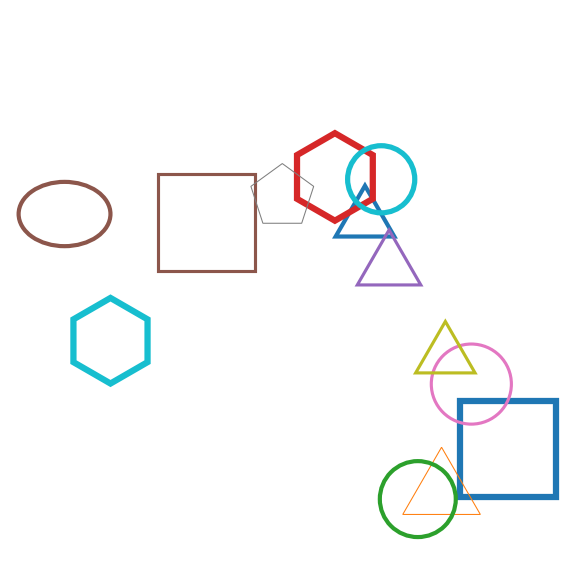[{"shape": "triangle", "thickness": 2, "radius": 0.29, "center": [0.632, 0.619]}, {"shape": "square", "thickness": 3, "radius": 0.41, "center": [0.88, 0.221]}, {"shape": "triangle", "thickness": 0.5, "radius": 0.39, "center": [0.765, 0.147]}, {"shape": "circle", "thickness": 2, "radius": 0.33, "center": [0.723, 0.135]}, {"shape": "hexagon", "thickness": 3, "radius": 0.38, "center": [0.58, 0.693]}, {"shape": "triangle", "thickness": 1.5, "radius": 0.32, "center": [0.674, 0.537]}, {"shape": "oval", "thickness": 2, "radius": 0.4, "center": [0.112, 0.629]}, {"shape": "square", "thickness": 1.5, "radius": 0.42, "center": [0.358, 0.613]}, {"shape": "circle", "thickness": 1.5, "radius": 0.35, "center": [0.816, 0.334]}, {"shape": "pentagon", "thickness": 0.5, "radius": 0.29, "center": [0.489, 0.659]}, {"shape": "triangle", "thickness": 1.5, "radius": 0.3, "center": [0.771, 0.383]}, {"shape": "hexagon", "thickness": 3, "radius": 0.37, "center": [0.191, 0.409]}, {"shape": "circle", "thickness": 2.5, "radius": 0.29, "center": [0.66, 0.689]}]